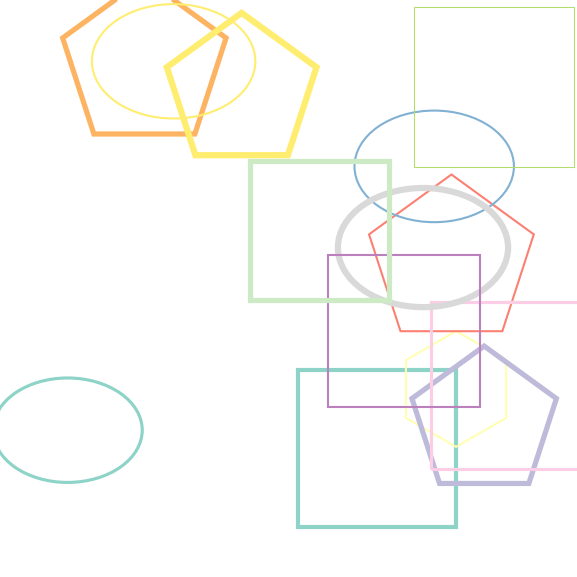[{"shape": "oval", "thickness": 1.5, "radius": 0.65, "center": [0.117, 0.254]}, {"shape": "square", "thickness": 2, "radius": 0.68, "center": [0.653, 0.223]}, {"shape": "hexagon", "thickness": 1, "radius": 0.5, "center": [0.79, 0.326]}, {"shape": "pentagon", "thickness": 2.5, "radius": 0.66, "center": [0.838, 0.268]}, {"shape": "pentagon", "thickness": 1, "radius": 0.75, "center": [0.782, 0.547]}, {"shape": "oval", "thickness": 1, "radius": 0.69, "center": [0.752, 0.711]}, {"shape": "pentagon", "thickness": 2.5, "radius": 0.74, "center": [0.25, 0.887]}, {"shape": "square", "thickness": 0.5, "radius": 0.69, "center": [0.855, 0.849]}, {"shape": "square", "thickness": 1.5, "radius": 0.72, "center": [0.891, 0.332]}, {"shape": "oval", "thickness": 3, "radius": 0.74, "center": [0.732, 0.57]}, {"shape": "square", "thickness": 1, "radius": 0.66, "center": [0.7, 0.426]}, {"shape": "square", "thickness": 2.5, "radius": 0.6, "center": [0.553, 0.6]}, {"shape": "pentagon", "thickness": 3, "radius": 0.68, "center": [0.418, 0.841]}, {"shape": "oval", "thickness": 1, "radius": 0.71, "center": [0.301, 0.893]}]